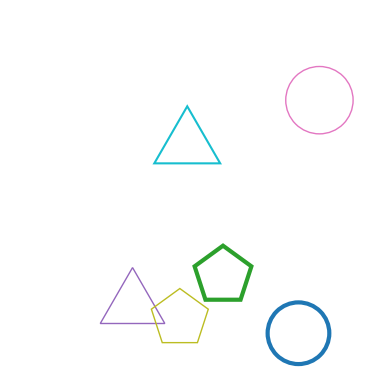[{"shape": "circle", "thickness": 3, "radius": 0.4, "center": [0.775, 0.134]}, {"shape": "pentagon", "thickness": 3, "radius": 0.39, "center": [0.579, 0.284]}, {"shape": "triangle", "thickness": 1, "radius": 0.48, "center": [0.344, 0.208]}, {"shape": "circle", "thickness": 1, "radius": 0.44, "center": [0.83, 0.74]}, {"shape": "pentagon", "thickness": 1, "radius": 0.39, "center": [0.467, 0.173]}, {"shape": "triangle", "thickness": 1.5, "radius": 0.49, "center": [0.486, 0.625]}]